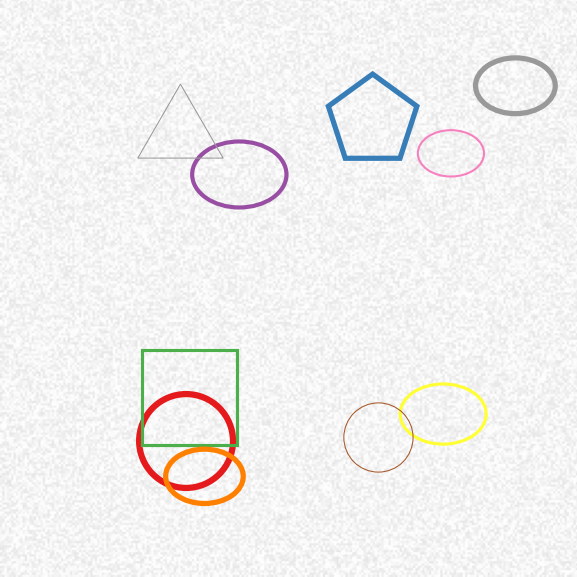[{"shape": "circle", "thickness": 3, "radius": 0.41, "center": [0.322, 0.235]}, {"shape": "pentagon", "thickness": 2.5, "radius": 0.4, "center": [0.645, 0.79]}, {"shape": "square", "thickness": 1.5, "radius": 0.41, "center": [0.328, 0.311]}, {"shape": "oval", "thickness": 2, "radius": 0.41, "center": [0.414, 0.697]}, {"shape": "oval", "thickness": 2.5, "radius": 0.34, "center": [0.354, 0.174]}, {"shape": "oval", "thickness": 1.5, "radius": 0.37, "center": [0.767, 0.282]}, {"shape": "circle", "thickness": 0.5, "radius": 0.3, "center": [0.655, 0.242]}, {"shape": "oval", "thickness": 1, "radius": 0.29, "center": [0.781, 0.734]}, {"shape": "triangle", "thickness": 0.5, "radius": 0.43, "center": [0.313, 0.768]}, {"shape": "oval", "thickness": 2.5, "radius": 0.35, "center": [0.892, 0.851]}]